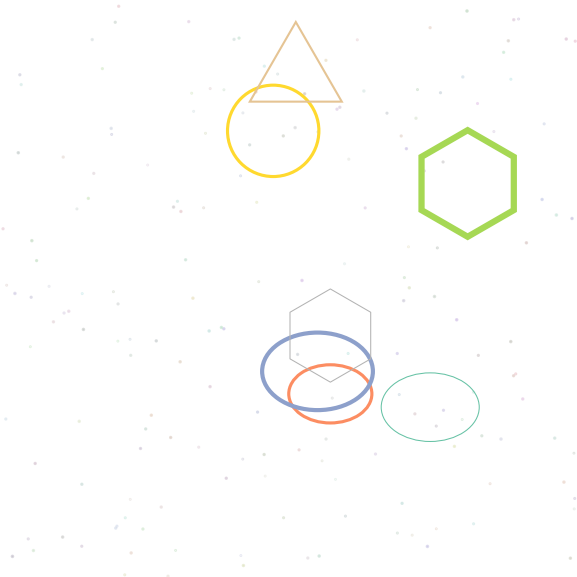[{"shape": "oval", "thickness": 0.5, "radius": 0.42, "center": [0.745, 0.294]}, {"shape": "oval", "thickness": 1.5, "radius": 0.36, "center": [0.572, 0.317]}, {"shape": "oval", "thickness": 2, "radius": 0.48, "center": [0.55, 0.356]}, {"shape": "hexagon", "thickness": 3, "radius": 0.46, "center": [0.81, 0.681]}, {"shape": "circle", "thickness": 1.5, "radius": 0.4, "center": [0.473, 0.773]}, {"shape": "triangle", "thickness": 1, "radius": 0.46, "center": [0.512, 0.869]}, {"shape": "hexagon", "thickness": 0.5, "radius": 0.4, "center": [0.572, 0.418]}]